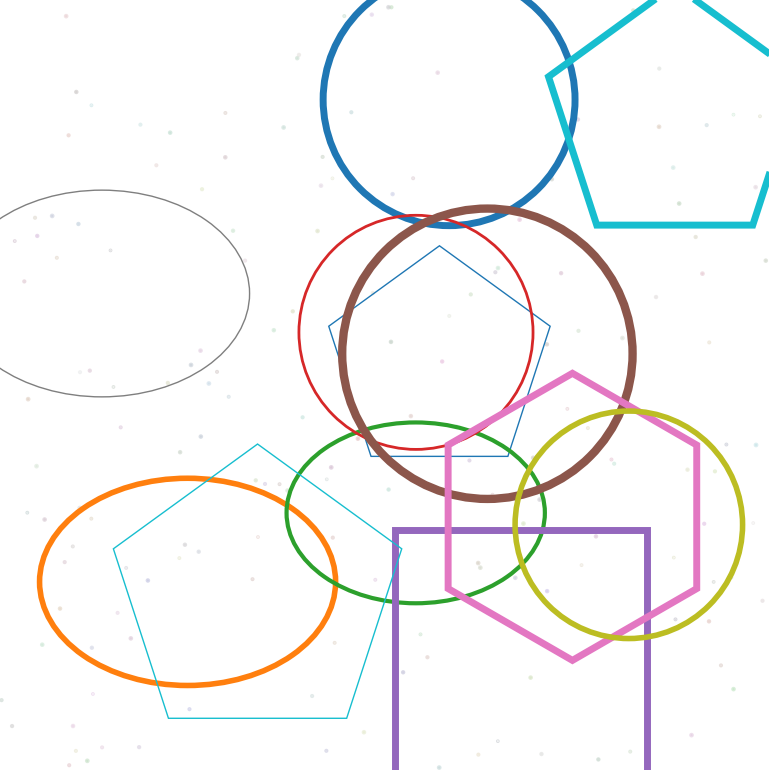[{"shape": "pentagon", "thickness": 0.5, "radius": 0.76, "center": [0.571, 0.53]}, {"shape": "circle", "thickness": 2.5, "radius": 0.82, "center": [0.583, 0.871]}, {"shape": "oval", "thickness": 2, "radius": 0.96, "center": [0.244, 0.244]}, {"shape": "oval", "thickness": 1.5, "radius": 0.84, "center": [0.54, 0.334]}, {"shape": "circle", "thickness": 1, "radius": 0.76, "center": [0.54, 0.568]}, {"shape": "square", "thickness": 2.5, "radius": 0.82, "center": [0.676, 0.148]}, {"shape": "circle", "thickness": 3, "radius": 0.94, "center": [0.633, 0.541]}, {"shape": "hexagon", "thickness": 2.5, "radius": 0.93, "center": [0.743, 0.329]}, {"shape": "oval", "thickness": 0.5, "radius": 0.96, "center": [0.132, 0.619]}, {"shape": "circle", "thickness": 2, "radius": 0.74, "center": [0.817, 0.318]}, {"shape": "pentagon", "thickness": 0.5, "radius": 0.98, "center": [0.334, 0.226]}, {"shape": "pentagon", "thickness": 2.5, "radius": 0.86, "center": [0.876, 0.847]}]